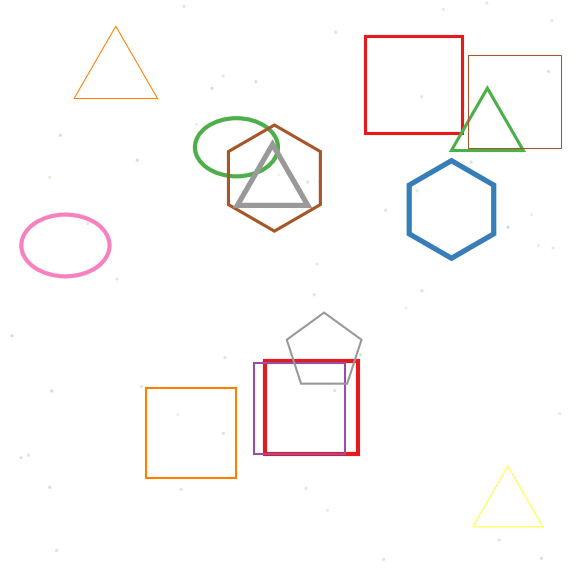[{"shape": "square", "thickness": 1.5, "radius": 0.42, "center": [0.716, 0.853]}, {"shape": "square", "thickness": 2, "radius": 0.4, "center": [0.54, 0.294]}, {"shape": "hexagon", "thickness": 2.5, "radius": 0.42, "center": [0.782, 0.636]}, {"shape": "oval", "thickness": 2, "radius": 0.36, "center": [0.409, 0.744]}, {"shape": "triangle", "thickness": 1.5, "radius": 0.36, "center": [0.844, 0.774]}, {"shape": "square", "thickness": 1, "radius": 0.39, "center": [0.518, 0.292]}, {"shape": "square", "thickness": 1, "radius": 0.39, "center": [0.331, 0.249]}, {"shape": "triangle", "thickness": 0.5, "radius": 0.42, "center": [0.201, 0.87]}, {"shape": "triangle", "thickness": 0.5, "radius": 0.35, "center": [0.879, 0.122]}, {"shape": "hexagon", "thickness": 1.5, "radius": 0.46, "center": [0.475, 0.691]}, {"shape": "square", "thickness": 0.5, "radius": 0.4, "center": [0.891, 0.824]}, {"shape": "oval", "thickness": 2, "radius": 0.38, "center": [0.113, 0.574]}, {"shape": "pentagon", "thickness": 1, "radius": 0.34, "center": [0.561, 0.39]}, {"shape": "triangle", "thickness": 2.5, "radius": 0.35, "center": [0.472, 0.679]}]